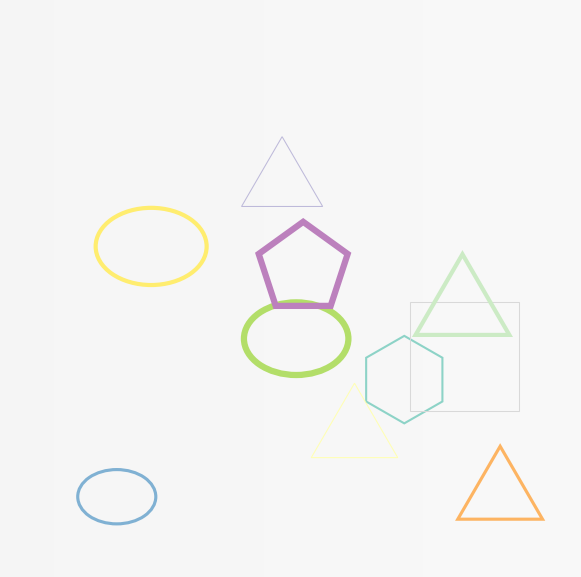[{"shape": "hexagon", "thickness": 1, "radius": 0.38, "center": [0.696, 0.342]}, {"shape": "triangle", "thickness": 0.5, "radius": 0.43, "center": [0.61, 0.25]}, {"shape": "triangle", "thickness": 0.5, "radius": 0.4, "center": [0.485, 0.682]}, {"shape": "oval", "thickness": 1.5, "radius": 0.34, "center": [0.201, 0.139]}, {"shape": "triangle", "thickness": 1.5, "radius": 0.42, "center": [0.86, 0.142]}, {"shape": "oval", "thickness": 3, "radius": 0.45, "center": [0.51, 0.413]}, {"shape": "square", "thickness": 0.5, "radius": 0.47, "center": [0.799, 0.382]}, {"shape": "pentagon", "thickness": 3, "radius": 0.4, "center": [0.522, 0.535]}, {"shape": "triangle", "thickness": 2, "radius": 0.47, "center": [0.796, 0.466]}, {"shape": "oval", "thickness": 2, "radius": 0.48, "center": [0.26, 0.572]}]